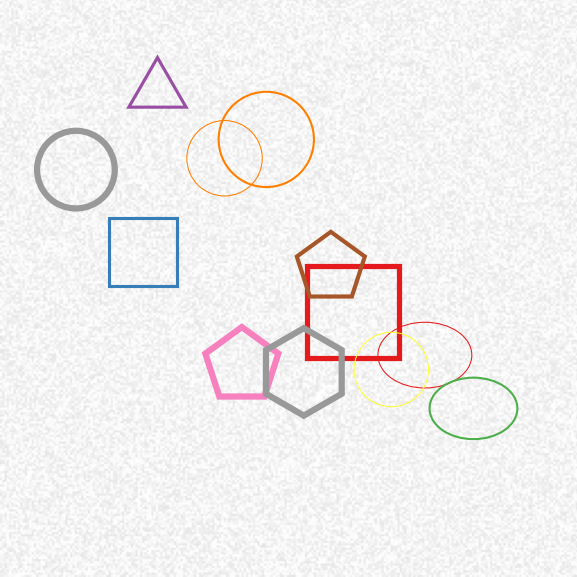[{"shape": "oval", "thickness": 0.5, "radius": 0.41, "center": [0.736, 0.384]}, {"shape": "square", "thickness": 2.5, "radius": 0.4, "center": [0.611, 0.459]}, {"shape": "square", "thickness": 1.5, "radius": 0.29, "center": [0.248, 0.563]}, {"shape": "oval", "thickness": 1, "radius": 0.38, "center": [0.82, 0.292]}, {"shape": "triangle", "thickness": 1.5, "radius": 0.29, "center": [0.273, 0.842]}, {"shape": "circle", "thickness": 1, "radius": 0.41, "center": [0.461, 0.758]}, {"shape": "circle", "thickness": 0.5, "radius": 0.33, "center": [0.389, 0.725]}, {"shape": "circle", "thickness": 0.5, "radius": 0.32, "center": [0.678, 0.359]}, {"shape": "pentagon", "thickness": 2, "radius": 0.31, "center": [0.573, 0.536]}, {"shape": "pentagon", "thickness": 3, "radius": 0.33, "center": [0.419, 0.366]}, {"shape": "circle", "thickness": 3, "radius": 0.34, "center": [0.131, 0.705]}, {"shape": "hexagon", "thickness": 3, "radius": 0.38, "center": [0.526, 0.355]}]